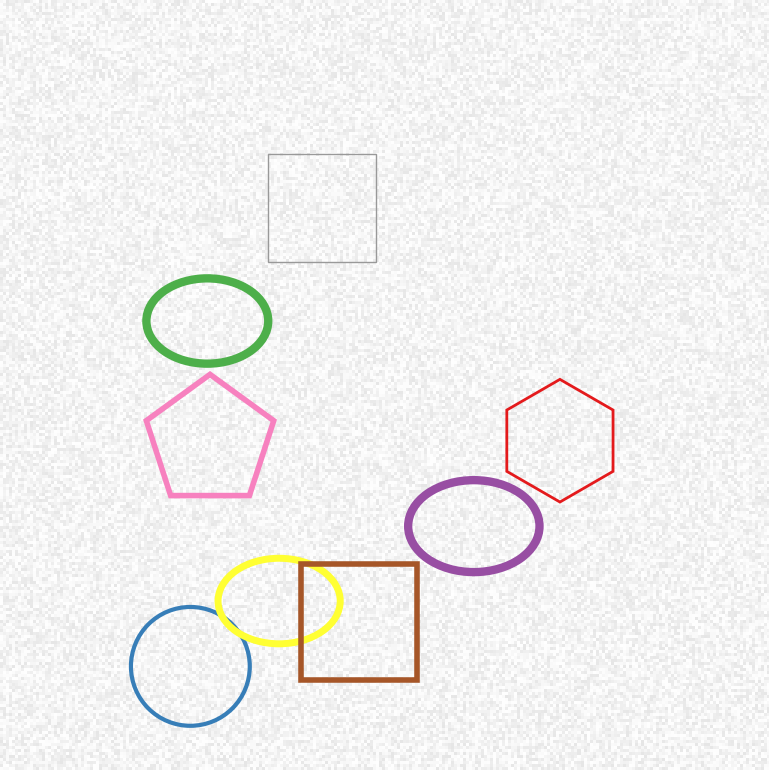[{"shape": "hexagon", "thickness": 1, "radius": 0.4, "center": [0.727, 0.428]}, {"shape": "circle", "thickness": 1.5, "radius": 0.39, "center": [0.247, 0.135]}, {"shape": "oval", "thickness": 3, "radius": 0.4, "center": [0.269, 0.583]}, {"shape": "oval", "thickness": 3, "radius": 0.43, "center": [0.615, 0.317]}, {"shape": "oval", "thickness": 2.5, "radius": 0.4, "center": [0.363, 0.219]}, {"shape": "square", "thickness": 2, "radius": 0.38, "center": [0.466, 0.193]}, {"shape": "pentagon", "thickness": 2, "radius": 0.44, "center": [0.273, 0.427]}, {"shape": "square", "thickness": 0.5, "radius": 0.35, "center": [0.418, 0.729]}]